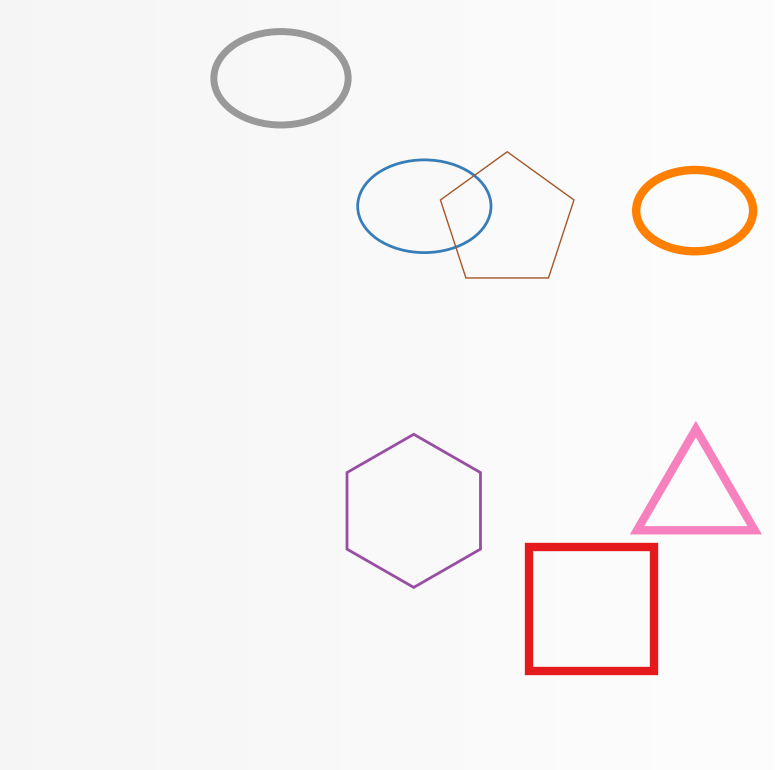[{"shape": "square", "thickness": 3, "radius": 0.4, "center": [0.763, 0.209]}, {"shape": "oval", "thickness": 1, "radius": 0.43, "center": [0.548, 0.732]}, {"shape": "hexagon", "thickness": 1, "radius": 0.5, "center": [0.534, 0.337]}, {"shape": "oval", "thickness": 3, "radius": 0.38, "center": [0.896, 0.726]}, {"shape": "pentagon", "thickness": 0.5, "radius": 0.45, "center": [0.654, 0.712]}, {"shape": "triangle", "thickness": 3, "radius": 0.44, "center": [0.898, 0.355]}, {"shape": "oval", "thickness": 2.5, "radius": 0.43, "center": [0.363, 0.898]}]